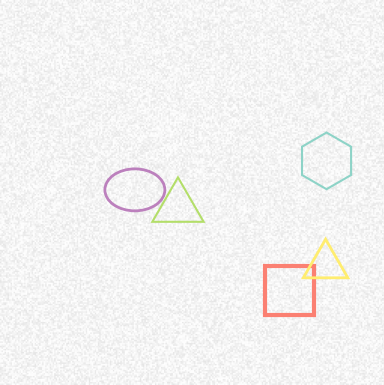[{"shape": "hexagon", "thickness": 1.5, "radius": 0.37, "center": [0.848, 0.582]}, {"shape": "square", "thickness": 3, "radius": 0.32, "center": [0.751, 0.245]}, {"shape": "triangle", "thickness": 1.5, "radius": 0.38, "center": [0.462, 0.462]}, {"shape": "oval", "thickness": 2, "radius": 0.39, "center": [0.35, 0.507]}, {"shape": "triangle", "thickness": 2, "radius": 0.33, "center": [0.846, 0.312]}]